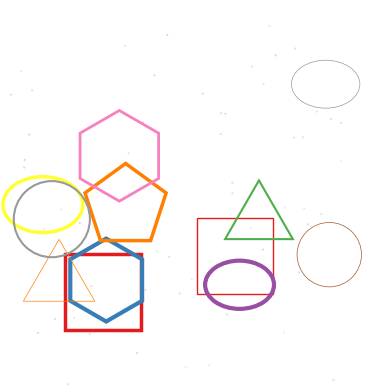[{"shape": "square", "thickness": 1, "radius": 0.49, "center": [0.611, 0.334]}, {"shape": "square", "thickness": 2.5, "radius": 0.5, "center": [0.268, 0.242]}, {"shape": "hexagon", "thickness": 3, "radius": 0.54, "center": [0.276, 0.273]}, {"shape": "triangle", "thickness": 1.5, "radius": 0.51, "center": [0.673, 0.43]}, {"shape": "oval", "thickness": 3, "radius": 0.45, "center": [0.622, 0.26]}, {"shape": "pentagon", "thickness": 2.5, "radius": 0.55, "center": [0.326, 0.465]}, {"shape": "triangle", "thickness": 0.5, "radius": 0.54, "center": [0.153, 0.271]}, {"shape": "oval", "thickness": 2.5, "radius": 0.52, "center": [0.111, 0.468]}, {"shape": "circle", "thickness": 0.5, "radius": 0.42, "center": [0.855, 0.339]}, {"shape": "hexagon", "thickness": 2, "radius": 0.59, "center": [0.31, 0.595]}, {"shape": "circle", "thickness": 1.5, "radius": 0.49, "center": [0.135, 0.431]}, {"shape": "oval", "thickness": 0.5, "radius": 0.44, "center": [0.846, 0.781]}]